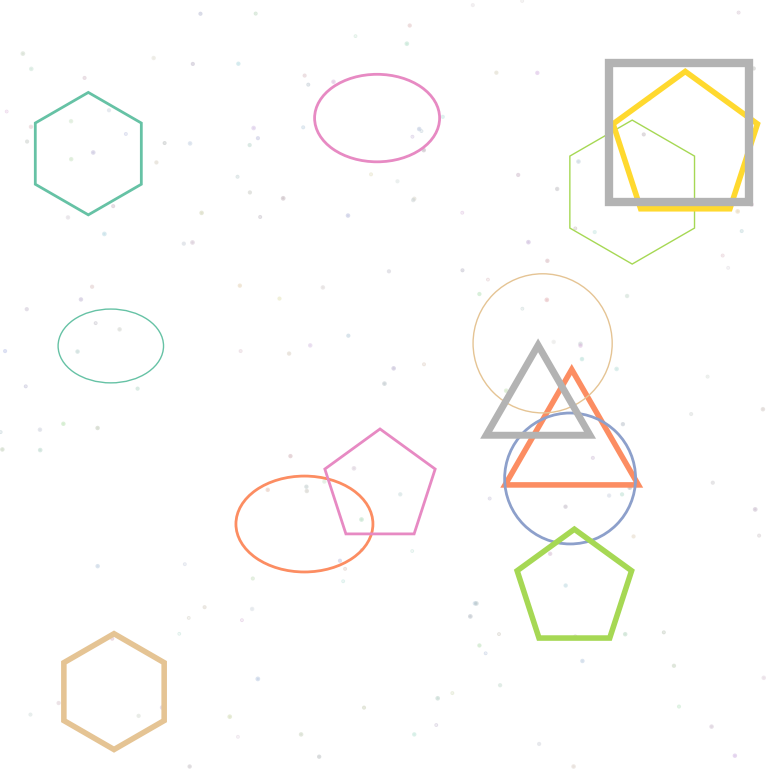[{"shape": "oval", "thickness": 0.5, "radius": 0.34, "center": [0.144, 0.551]}, {"shape": "hexagon", "thickness": 1, "radius": 0.4, "center": [0.115, 0.8]}, {"shape": "triangle", "thickness": 2, "radius": 0.5, "center": [0.743, 0.42]}, {"shape": "oval", "thickness": 1, "radius": 0.44, "center": [0.395, 0.319]}, {"shape": "circle", "thickness": 1, "radius": 0.43, "center": [0.74, 0.379]}, {"shape": "pentagon", "thickness": 1, "radius": 0.38, "center": [0.494, 0.368]}, {"shape": "oval", "thickness": 1, "radius": 0.41, "center": [0.49, 0.847]}, {"shape": "pentagon", "thickness": 2, "radius": 0.39, "center": [0.746, 0.235]}, {"shape": "hexagon", "thickness": 0.5, "radius": 0.47, "center": [0.821, 0.751]}, {"shape": "pentagon", "thickness": 2, "radius": 0.49, "center": [0.89, 0.809]}, {"shape": "hexagon", "thickness": 2, "radius": 0.38, "center": [0.148, 0.102]}, {"shape": "circle", "thickness": 0.5, "radius": 0.45, "center": [0.705, 0.554]}, {"shape": "square", "thickness": 3, "radius": 0.45, "center": [0.882, 0.828]}, {"shape": "triangle", "thickness": 2.5, "radius": 0.39, "center": [0.699, 0.474]}]